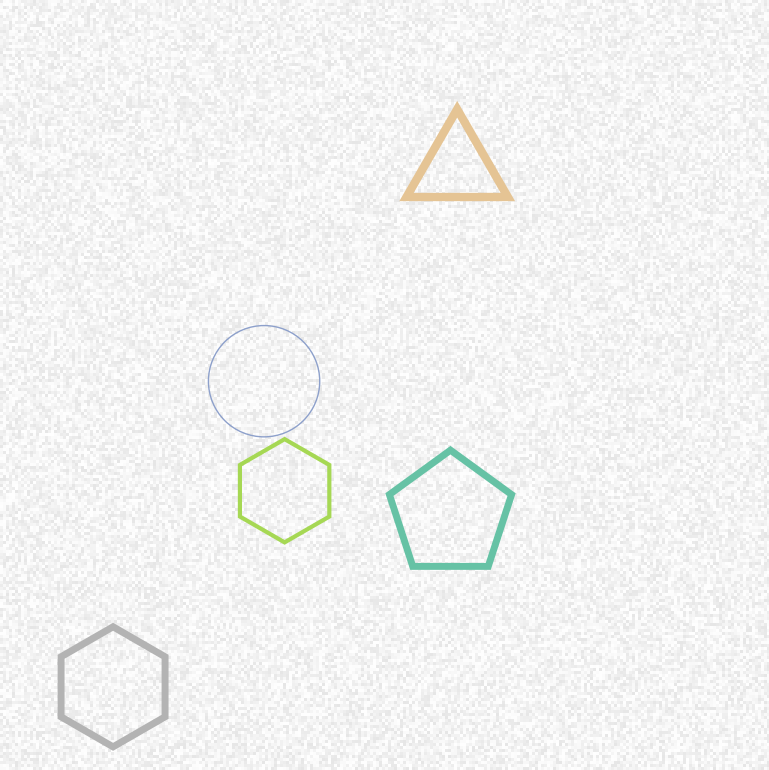[{"shape": "pentagon", "thickness": 2.5, "radius": 0.42, "center": [0.585, 0.332]}, {"shape": "circle", "thickness": 0.5, "radius": 0.36, "center": [0.343, 0.505]}, {"shape": "hexagon", "thickness": 1.5, "radius": 0.34, "center": [0.37, 0.363]}, {"shape": "triangle", "thickness": 3, "radius": 0.38, "center": [0.594, 0.782]}, {"shape": "hexagon", "thickness": 2.5, "radius": 0.39, "center": [0.147, 0.108]}]